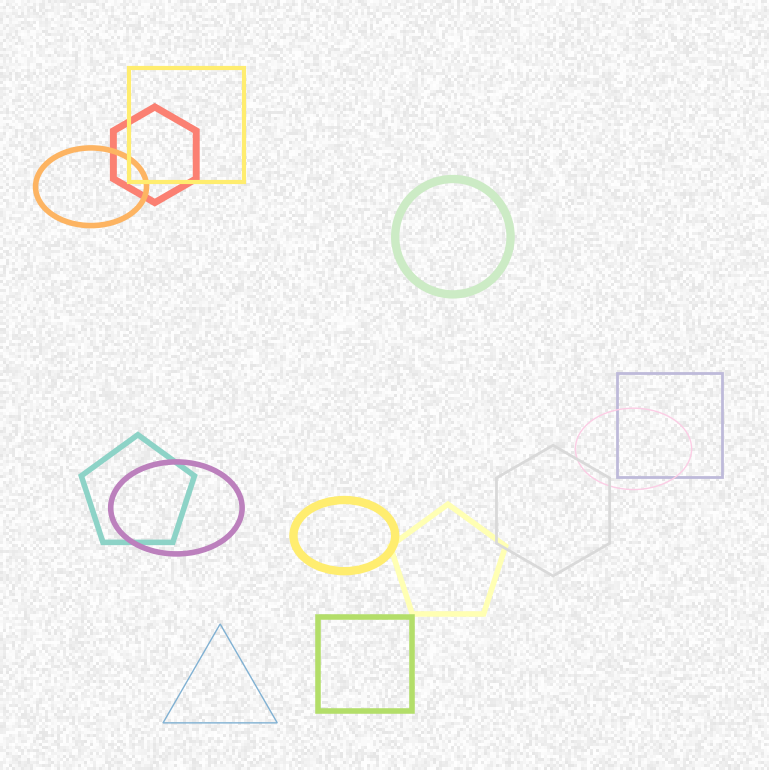[{"shape": "pentagon", "thickness": 2, "radius": 0.39, "center": [0.179, 0.358]}, {"shape": "pentagon", "thickness": 2, "radius": 0.39, "center": [0.582, 0.266]}, {"shape": "square", "thickness": 1, "radius": 0.34, "center": [0.869, 0.448]}, {"shape": "hexagon", "thickness": 2.5, "radius": 0.31, "center": [0.201, 0.799]}, {"shape": "triangle", "thickness": 0.5, "radius": 0.43, "center": [0.286, 0.104]}, {"shape": "oval", "thickness": 2, "radius": 0.36, "center": [0.118, 0.757]}, {"shape": "square", "thickness": 2, "radius": 0.3, "center": [0.474, 0.137]}, {"shape": "oval", "thickness": 0.5, "radius": 0.38, "center": [0.823, 0.417]}, {"shape": "hexagon", "thickness": 1, "radius": 0.42, "center": [0.718, 0.337]}, {"shape": "oval", "thickness": 2, "radius": 0.43, "center": [0.229, 0.34]}, {"shape": "circle", "thickness": 3, "radius": 0.37, "center": [0.588, 0.693]}, {"shape": "oval", "thickness": 3, "radius": 0.33, "center": [0.447, 0.304]}, {"shape": "square", "thickness": 1.5, "radius": 0.37, "center": [0.242, 0.838]}]